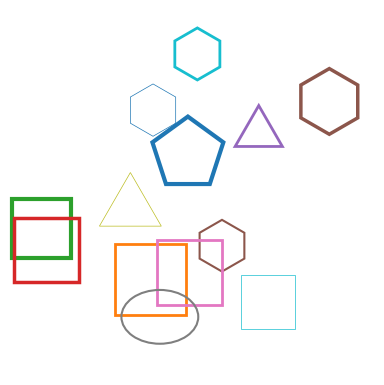[{"shape": "pentagon", "thickness": 3, "radius": 0.48, "center": [0.488, 0.6]}, {"shape": "hexagon", "thickness": 0.5, "radius": 0.34, "center": [0.397, 0.714]}, {"shape": "square", "thickness": 2, "radius": 0.46, "center": [0.392, 0.274]}, {"shape": "square", "thickness": 3, "radius": 0.38, "center": [0.109, 0.407]}, {"shape": "square", "thickness": 2.5, "radius": 0.42, "center": [0.12, 0.351]}, {"shape": "triangle", "thickness": 2, "radius": 0.35, "center": [0.672, 0.655]}, {"shape": "hexagon", "thickness": 1.5, "radius": 0.34, "center": [0.577, 0.362]}, {"shape": "hexagon", "thickness": 2.5, "radius": 0.43, "center": [0.855, 0.737]}, {"shape": "square", "thickness": 2, "radius": 0.42, "center": [0.493, 0.292]}, {"shape": "oval", "thickness": 1.5, "radius": 0.5, "center": [0.415, 0.177]}, {"shape": "triangle", "thickness": 0.5, "radius": 0.46, "center": [0.339, 0.459]}, {"shape": "square", "thickness": 0.5, "radius": 0.35, "center": [0.696, 0.216]}, {"shape": "hexagon", "thickness": 2, "radius": 0.34, "center": [0.513, 0.86]}]